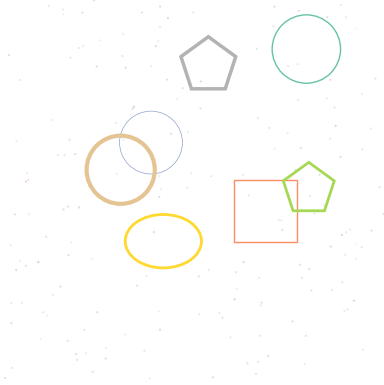[{"shape": "circle", "thickness": 1, "radius": 0.44, "center": [0.796, 0.873]}, {"shape": "square", "thickness": 1, "radius": 0.41, "center": [0.689, 0.452]}, {"shape": "circle", "thickness": 0.5, "radius": 0.41, "center": [0.392, 0.63]}, {"shape": "pentagon", "thickness": 2, "radius": 0.35, "center": [0.802, 0.509]}, {"shape": "oval", "thickness": 2, "radius": 0.5, "center": [0.424, 0.374]}, {"shape": "circle", "thickness": 3, "radius": 0.44, "center": [0.313, 0.559]}, {"shape": "pentagon", "thickness": 2.5, "radius": 0.37, "center": [0.541, 0.83]}]